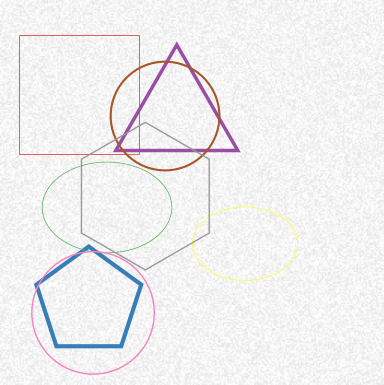[{"shape": "square", "thickness": 0.5, "radius": 0.78, "center": [0.205, 0.755]}, {"shape": "pentagon", "thickness": 3, "radius": 0.72, "center": [0.231, 0.216]}, {"shape": "oval", "thickness": 0.5, "radius": 0.84, "center": [0.278, 0.461]}, {"shape": "triangle", "thickness": 2.5, "radius": 0.91, "center": [0.459, 0.701]}, {"shape": "oval", "thickness": 0.5, "radius": 0.68, "center": [0.636, 0.367]}, {"shape": "circle", "thickness": 1.5, "radius": 0.71, "center": [0.429, 0.699]}, {"shape": "circle", "thickness": 1, "radius": 0.8, "center": [0.242, 0.187]}, {"shape": "hexagon", "thickness": 1, "radius": 0.96, "center": [0.378, 0.491]}]